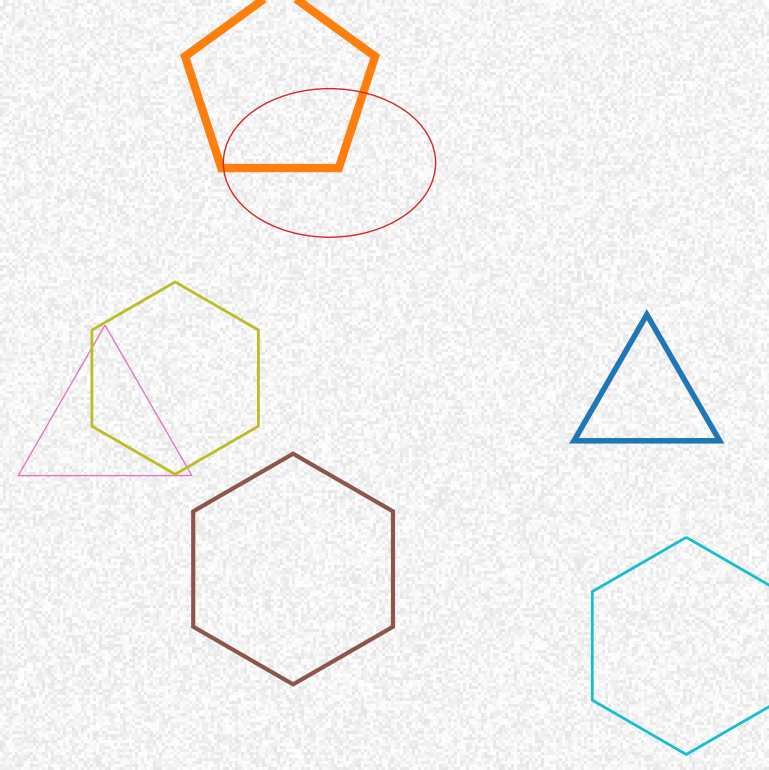[{"shape": "triangle", "thickness": 2, "radius": 0.55, "center": [0.84, 0.482]}, {"shape": "pentagon", "thickness": 3, "radius": 0.65, "center": [0.364, 0.887]}, {"shape": "oval", "thickness": 0.5, "radius": 0.69, "center": [0.428, 0.788]}, {"shape": "hexagon", "thickness": 1.5, "radius": 0.75, "center": [0.381, 0.261]}, {"shape": "triangle", "thickness": 0.5, "radius": 0.65, "center": [0.136, 0.447]}, {"shape": "hexagon", "thickness": 1, "radius": 0.62, "center": [0.227, 0.509]}, {"shape": "hexagon", "thickness": 1, "radius": 0.71, "center": [0.891, 0.161]}]